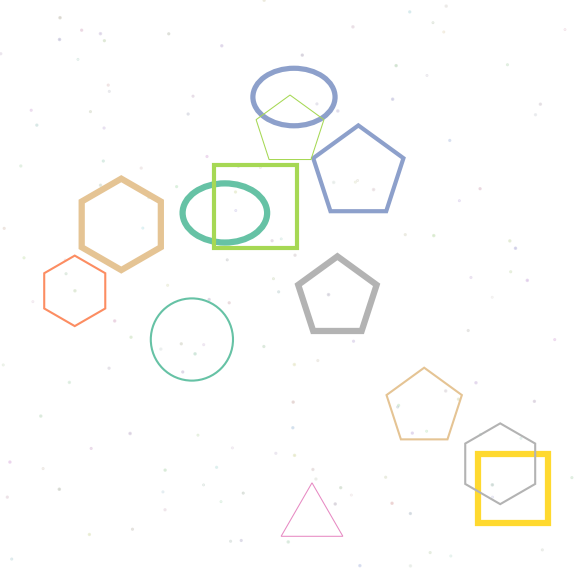[{"shape": "circle", "thickness": 1, "radius": 0.36, "center": [0.332, 0.411]}, {"shape": "oval", "thickness": 3, "radius": 0.37, "center": [0.389, 0.63]}, {"shape": "hexagon", "thickness": 1, "radius": 0.31, "center": [0.129, 0.495]}, {"shape": "oval", "thickness": 2.5, "radius": 0.36, "center": [0.509, 0.831]}, {"shape": "pentagon", "thickness": 2, "radius": 0.41, "center": [0.621, 0.7]}, {"shape": "triangle", "thickness": 0.5, "radius": 0.31, "center": [0.54, 0.101]}, {"shape": "pentagon", "thickness": 0.5, "radius": 0.31, "center": [0.502, 0.773]}, {"shape": "square", "thickness": 2, "radius": 0.36, "center": [0.442, 0.641]}, {"shape": "square", "thickness": 3, "radius": 0.3, "center": [0.888, 0.153]}, {"shape": "hexagon", "thickness": 3, "radius": 0.4, "center": [0.21, 0.611]}, {"shape": "pentagon", "thickness": 1, "radius": 0.34, "center": [0.735, 0.294]}, {"shape": "pentagon", "thickness": 3, "radius": 0.36, "center": [0.584, 0.484]}, {"shape": "hexagon", "thickness": 1, "radius": 0.35, "center": [0.866, 0.196]}]